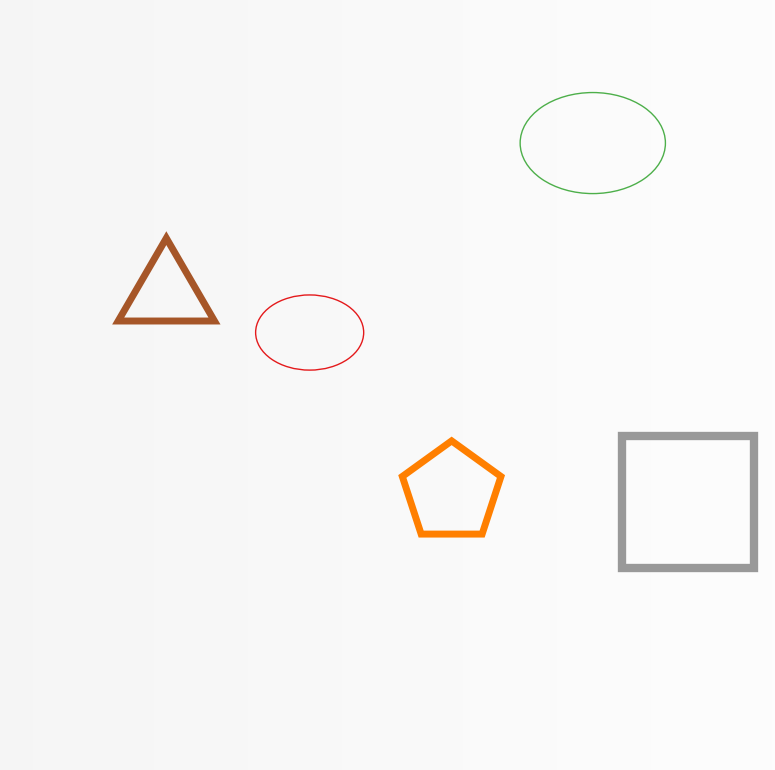[{"shape": "oval", "thickness": 0.5, "radius": 0.35, "center": [0.4, 0.568]}, {"shape": "oval", "thickness": 0.5, "radius": 0.47, "center": [0.765, 0.814]}, {"shape": "pentagon", "thickness": 2.5, "radius": 0.33, "center": [0.583, 0.361]}, {"shape": "triangle", "thickness": 2.5, "radius": 0.36, "center": [0.215, 0.619]}, {"shape": "square", "thickness": 3, "radius": 0.43, "center": [0.888, 0.348]}]